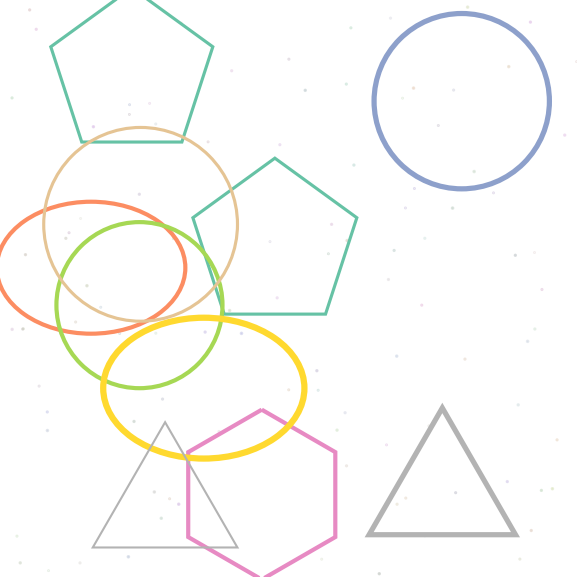[{"shape": "pentagon", "thickness": 1.5, "radius": 0.75, "center": [0.476, 0.576]}, {"shape": "pentagon", "thickness": 1.5, "radius": 0.74, "center": [0.228, 0.873]}, {"shape": "oval", "thickness": 2, "radius": 0.82, "center": [0.158, 0.536]}, {"shape": "circle", "thickness": 2.5, "radius": 0.76, "center": [0.8, 0.824]}, {"shape": "hexagon", "thickness": 2, "radius": 0.74, "center": [0.453, 0.143]}, {"shape": "circle", "thickness": 2, "radius": 0.72, "center": [0.241, 0.471]}, {"shape": "oval", "thickness": 3, "radius": 0.87, "center": [0.353, 0.327]}, {"shape": "circle", "thickness": 1.5, "radius": 0.84, "center": [0.243, 0.611]}, {"shape": "triangle", "thickness": 1, "radius": 0.72, "center": [0.286, 0.123]}, {"shape": "triangle", "thickness": 2.5, "radius": 0.73, "center": [0.766, 0.146]}]